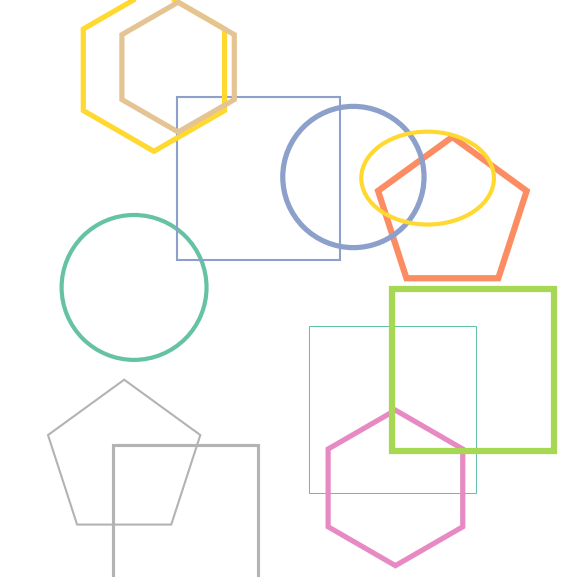[{"shape": "square", "thickness": 0.5, "radius": 0.72, "center": [0.68, 0.29]}, {"shape": "circle", "thickness": 2, "radius": 0.63, "center": [0.232, 0.501]}, {"shape": "pentagon", "thickness": 3, "radius": 0.68, "center": [0.783, 0.627]}, {"shape": "circle", "thickness": 2.5, "radius": 0.61, "center": [0.612, 0.693]}, {"shape": "square", "thickness": 1, "radius": 0.71, "center": [0.448, 0.691]}, {"shape": "hexagon", "thickness": 2.5, "radius": 0.67, "center": [0.685, 0.154]}, {"shape": "square", "thickness": 3, "radius": 0.7, "center": [0.819, 0.359]}, {"shape": "oval", "thickness": 2, "radius": 0.57, "center": [0.74, 0.691]}, {"shape": "hexagon", "thickness": 2.5, "radius": 0.71, "center": [0.267, 0.878]}, {"shape": "hexagon", "thickness": 2.5, "radius": 0.56, "center": [0.308, 0.883]}, {"shape": "pentagon", "thickness": 1, "radius": 0.69, "center": [0.215, 0.203]}, {"shape": "square", "thickness": 1.5, "radius": 0.63, "center": [0.322, 0.104]}]